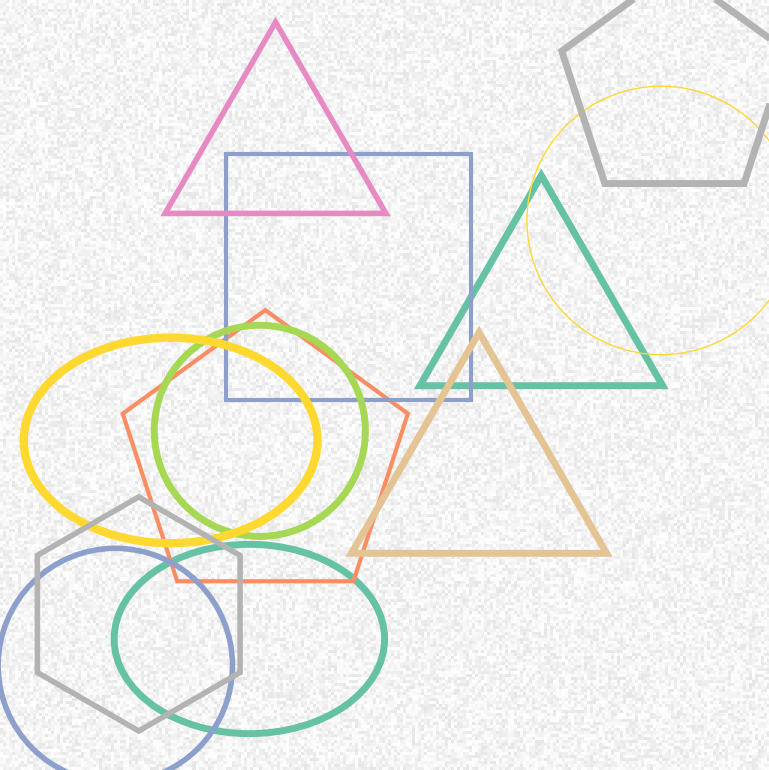[{"shape": "triangle", "thickness": 2.5, "radius": 0.91, "center": [0.703, 0.59]}, {"shape": "oval", "thickness": 2.5, "radius": 0.88, "center": [0.324, 0.17]}, {"shape": "pentagon", "thickness": 1.5, "radius": 0.97, "center": [0.345, 0.403]}, {"shape": "square", "thickness": 1.5, "radius": 0.8, "center": [0.453, 0.641]}, {"shape": "circle", "thickness": 2, "radius": 0.76, "center": [0.15, 0.136]}, {"shape": "triangle", "thickness": 2, "radius": 0.83, "center": [0.358, 0.806]}, {"shape": "circle", "thickness": 2.5, "radius": 0.69, "center": [0.337, 0.44]}, {"shape": "oval", "thickness": 3, "radius": 0.95, "center": [0.222, 0.428]}, {"shape": "circle", "thickness": 0.5, "radius": 0.87, "center": [0.859, 0.714]}, {"shape": "triangle", "thickness": 2.5, "radius": 0.96, "center": [0.622, 0.377]}, {"shape": "pentagon", "thickness": 2.5, "radius": 0.77, "center": [0.876, 0.886]}, {"shape": "hexagon", "thickness": 2, "radius": 0.76, "center": [0.18, 0.203]}]